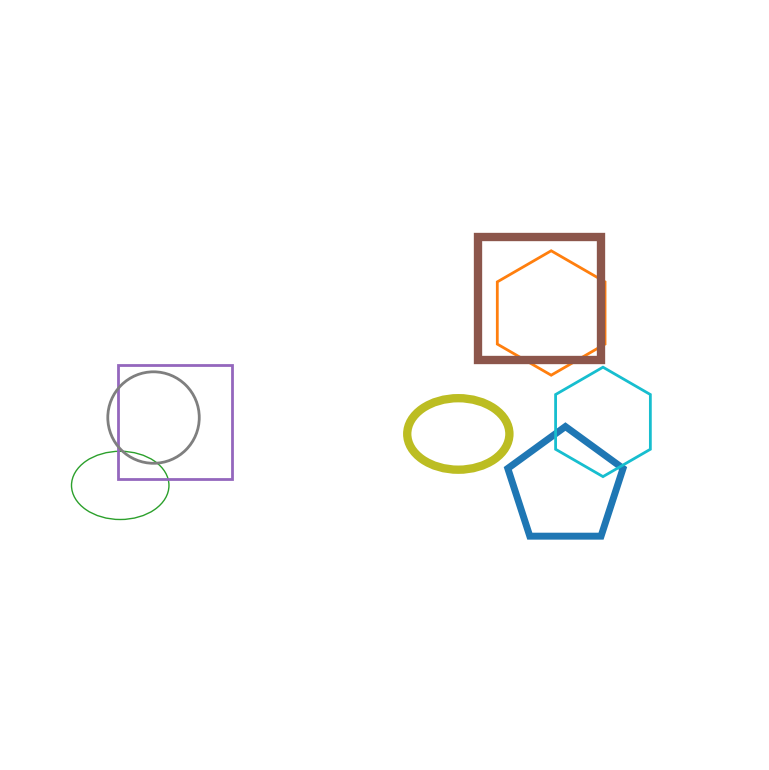[{"shape": "pentagon", "thickness": 2.5, "radius": 0.39, "center": [0.734, 0.367]}, {"shape": "hexagon", "thickness": 1, "radius": 0.4, "center": [0.716, 0.594]}, {"shape": "oval", "thickness": 0.5, "radius": 0.32, "center": [0.156, 0.37]}, {"shape": "square", "thickness": 1, "radius": 0.37, "center": [0.227, 0.452]}, {"shape": "square", "thickness": 3, "radius": 0.4, "center": [0.7, 0.612]}, {"shape": "circle", "thickness": 1, "radius": 0.3, "center": [0.199, 0.458]}, {"shape": "oval", "thickness": 3, "radius": 0.33, "center": [0.595, 0.436]}, {"shape": "hexagon", "thickness": 1, "radius": 0.36, "center": [0.783, 0.452]}]